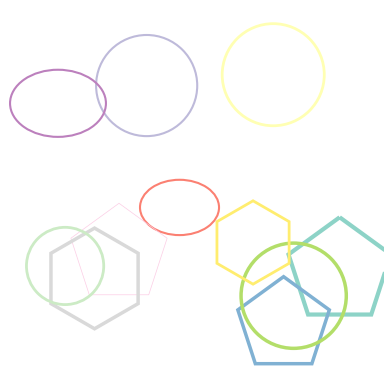[{"shape": "pentagon", "thickness": 3, "radius": 0.7, "center": [0.882, 0.296]}, {"shape": "circle", "thickness": 2, "radius": 0.66, "center": [0.71, 0.806]}, {"shape": "circle", "thickness": 1.5, "radius": 0.66, "center": [0.381, 0.778]}, {"shape": "oval", "thickness": 1.5, "radius": 0.51, "center": [0.466, 0.461]}, {"shape": "pentagon", "thickness": 2.5, "radius": 0.62, "center": [0.737, 0.156]}, {"shape": "circle", "thickness": 2.5, "radius": 0.68, "center": [0.763, 0.232]}, {"shape": "pentagon", "thickness": 0.5, "radius": 0.66, "center": [0.309, 0.341]}, {"shape": "hexagon", "thickness": 2.5, "radius": 0.65, "center": [0.246, 0.277]}, {"shape": "oval", "thickness": 1.5, "radius": 0.62, "center": [0.151, 0.732]}, {"shape": "circle", "thickness": 2, "radius": 0.5, "center": [0.169, 0.309]}, {"shape": "hexagon", "thickness": 2, "radius": 0.54, "center": [0.657, 0.37]}]